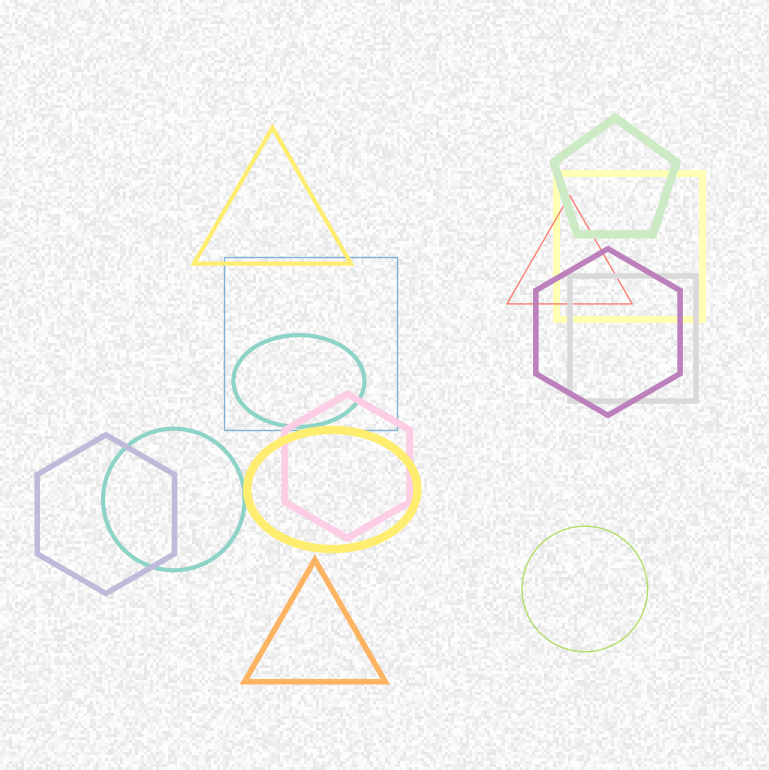[{"shape": "circle", "thickness": 1.5, "radius": 0.46, "center": [0.226, 0.351]}, {"shape": "oval", "thickness": 1.5, "radius": 0.43, "center": [0.388, 0.505]}, {"shape": "square", "thickness": 2.5, "radius": 0.47, "center": [0.817, 0.681]}, {"shape": "hexagon", "thickness": 2, "radius": 0.51, "center": [0.138, 0.332]}, {"shape": "triangle", "thickness": 0.5, "radius": 0.47, "center": [0.74, 0.652]}, {"shape": "square", "thickness": 0.5, "radius": 0.56, "center": [0.403, 0.554]}, {"shape": "triangle", "thickness": 2, "radius": 0.53, "center": [0.409, 0.167]}, {"shape": "circle", "thickness": 0.5, "radius": 0.41, "center": [0.759, 0.235]}, {"shape": "hexagon", "thickness": 2.5, "radius": 0.47, "center": [0.451, 0.395]}, {"shape": "square", "thickness": 2, "radius": 0.41, "center": [0.822, 0.56]}, {"shape": "hexagon", "thickness": 2, "radius": 0.54, "center": [0.79, 0.569]}, {"shape": "pentagon", "thickness": 3, "radius": 0.42, "center": [0.799, 0.763]}, {"shape": "oval", "thickness": 3, "radius": 0.55, "center": [0.432, 0.364]}, {"shape": "triangle", "thickness": 1.5, "radius": 0.59, "center": [0.354, 0.717]}]